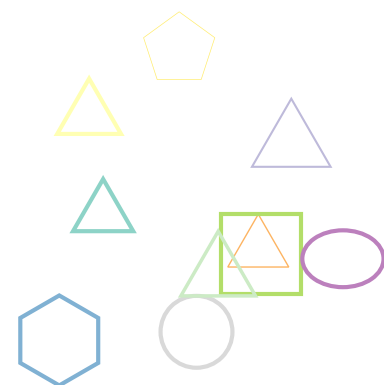[{"shape": "triangle", "thickness": 3, "radius": 0.45, "center": [0.268, 0.445]}, {"shape": "triangle", "thickness": 3, "radius": 0.48, "center": [0.231, 0.7]}, {"shape": "triangle", "thickness": 1.5, "radius": 0.59, "center": [0.757, 0.626]}, {"shape": "hexagon", "thickness": 3, "radius": 0.58, "center": [0.154, 0.116]}, {"shape": "triangle", "thickness": 1, "radius": 0.46, "center": [0.671, 0.352]}, {"shape": "square", "thickness": 3, "radius": 0.52, "center": [0.678, 0.34]}, {"shape": "circle", "thickness": 3, "radius": 0.47, "center": [0.51, 0.138]}, {"shape": "oval", "thickness": 3, "radius": 0.53, "center": [0.891, 0.328]}, {"shape": "triangle", "thickness": 2.5, "radius": 0.56, "center": [0.567, 0.287]}, {"shape": "pentagon", "thickness": 0.5, "radius": 0.49, "center": [0.465, 0.872]}]